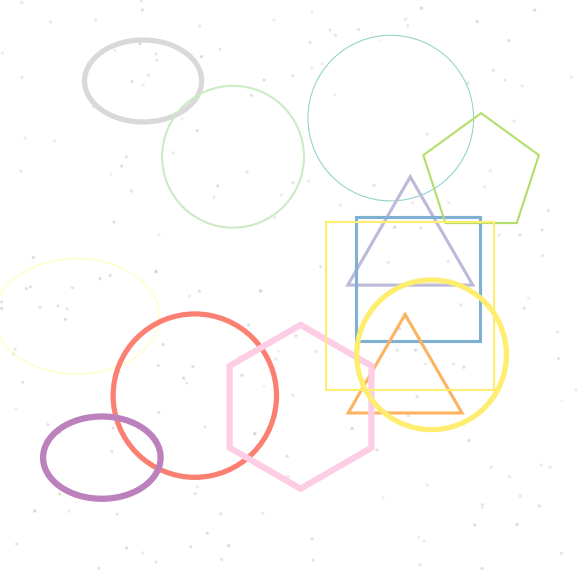[{"shape": "circle", "thickness": 0.5, "radius": 0.72, "center": [0.677, 0.795]}, {"shape": "oval", "thickness": 0.5, "radius": 0.71, "center": [0.133, 0.451]}, {"shape": "triangle", "thickness": 1.5, "radius": 0.62, "center": [0.71, 0.568]}, {"shape": "circle", "thickness": 2.5, "radius": 0.71, "center": [0.337, 0.314]}, {"shape": "square", "thickness": 1.5, "radius": 0.54, "center": [0.724, 0.516]}, {"shape": "triangle", "thickness": 1.5, "radius": 0.57, "center": [0.701, 0.341]}, {"shape": "pentagon", "thickness": 1, "radius": 0.53, "center": [0.833, 0.698]}, {"shape": "hexagon", "thickness": 3, "radius": 0.71, "center": [0.52, 0.295]}, {"shape": "oval", "thickness": 2.5, "radius": 0.51, "center": [0.248, 0.859]}, {"shape": "oval", "thickness": 3, "radius": 0.51, "center": [0.176, 0.207]}, {"shape": "circle", "thickness": 1, "radius": 0.61, "center": [0.403, 0.728]}, {"shape": "circle", "thickness": 2.5, "radius": 0.65, "center": [0.747, 0.385]}, {"shape": "square", "thickness": 1, "radius": 0.73, "center": [0.71, 0.469]}]